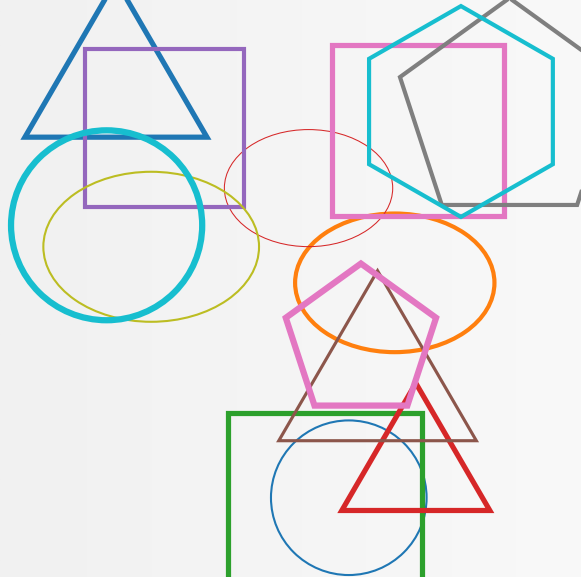[{"shape": "triangle", "thickness": 2.5, "radius": 0.9, "center": [0.199, 0.852]}, {"shape": "circle", "thickness": 1, "radius": 0.67, "center": [0.6, 0.137]}, {"shape": "oval", "thickness": 2, "radius": 0.86, "center": [0.679, 0.509]}, {"shape": "square", "thickness": 2.5, "radius": 0.84, "center": [0.559, 0.118]}, {"shape": "triangle", "thickness": 2.5, "radius": 0.73, "center": [0.715, 0.189]}, {"shape": "oval", "thickness": 0.5, "radius": 0.72, "center": [0.531, 0.673]}, {"shape": "square", "thickness": 2, "radius": 0.68, "center": [0.283, 0.778]}, {"shape": "triangle", "thickness": 1.5, "radius": 0.98, "center": [0.65, 0.334]}, {"shape": "pentagon", "thickness": 3, "radius": 0.68, "center": [0.621, 0.407]}, {"shape": "square", "thickness": 2.5, "radius": 0.74, "center": [0.719, 0.774]}, {"shape": "pentagon", "thickness": 2, "radius": 0.99, "center": [0.876, 0.804]}, {"shape": "oval", "thickness": 1, "radius": 0.93, "center": [0.26, 0.572]}, {"shape": "hexagon", "thickness": 2, "radius": 0.91, "center": [0.793, 0.806]}, {"shape": "circle", "thickness": 3, "radius": 0.82, "center": [0.183, 0.609]}]